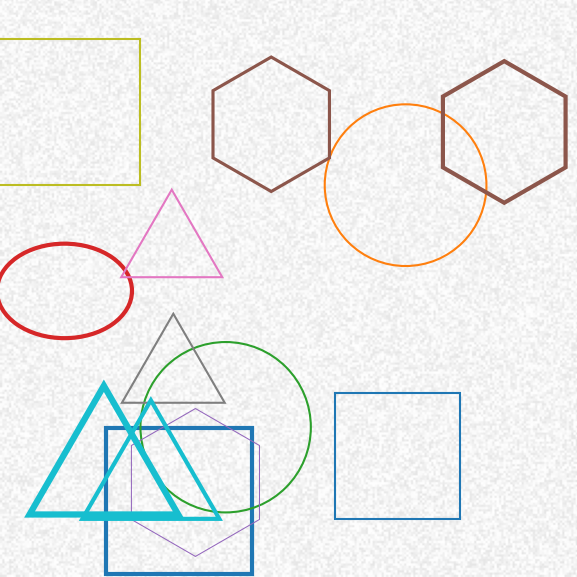[{"shape": "square", "thickness": 2, "radius": 0.63, "center": [0.311, 0.131]}, {"shape": "square", "thickness": 1, "radius": 0.54, "center": [0.688, 0.209]}, {"shape": "circle", "thickness": 1, "radius": 0.7, "center": [0.702, 0.679]}, {"shape": "circle", "thickness": 1, "radius": 0.74, "center": [0.391, 0.259]}, {"shape": "oval", "thickness": 2, "radius": 0.58, "center": [0.112, 0.495]}, {"shape": "hexagon", "thickness": 0.5, "radius": 0.64, "center": [0.338, 0.164]}, {"shape": "hexagon", "thickness": 1.5, "radius": 0.58, "center": [0.47, 0.784]}, {"shape": "hexagon", "thickness": 2, "radius": 0.61, "center": [0.873, 0.771]}, {"shape": "triangle", "thickness": 1, "radius": 0.51, "center": [0.297, 0.57]}, {"shape": "triangle", "thickness": 1, "radius": 0.51, "center": [0.3, 0.353]}, {"shape": "square", "thickness": 1, "radius": 0.63, "center": [0.116, 0.806]}, {"shape": "triangle", "thickness": 3, "radius": 0.74, "center": [0.18, 0.183]}, {"shape": "triangle", "thickness": 2, "radius": 0.68, "center": [0.261, 0.169]}]